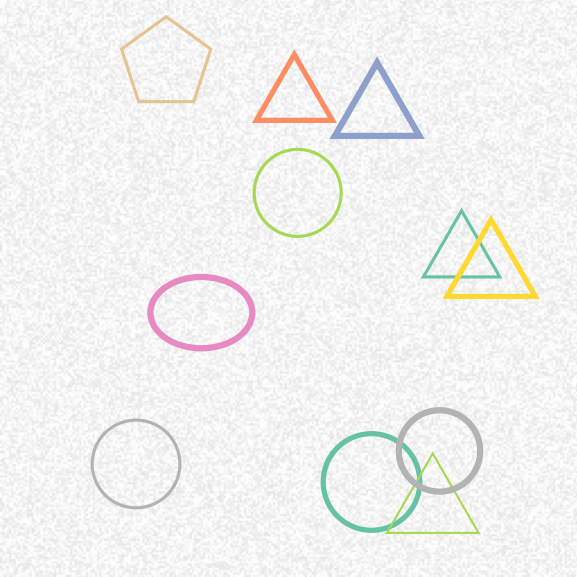[{"shape": "triangle", "thickness": 1.5, "radius": 0.38, "center": [0.799, 0.558]}, {"shape": "circle", "thickness": 2.5, "radius": 0.42, "center": [0.643, 0.165]}, {"shape": "triangle", "thickness": 2.5, "radius": 0.38, "center": [0.51, 0.829]}, {"shape": "triangle", "thickness": 3, "radius": 0.42, "center": [0.653, 0.806]}, {"shape": "oval", "thickness": 3, "radius": 0.44, "center": [0.349, 0.458]}, {"shape": "circle", "thickness": 1.5, "radius": 0.38, "center": [0.515, 0.665]}, {"shape": "triangle", "thickness": 1, "radius": 0.46, "center": [0.749, 0.122]}, {"shape": "triangle", "thickness": 2.5, "radius": 0.44, "center": [0.85, 0.53]}, {"shape": "pentagon", "thickness": 1.5, "radius": 0.41, "center": [0.288, 0.889]}, {"shape": "circle", "thickness": 1.5, "radius": 0.38, "center": [0.236, 0.196]}, {"shape": "circle", "thickness": 3, "radius": 0.35, "center": [0.761, 0.218]}]